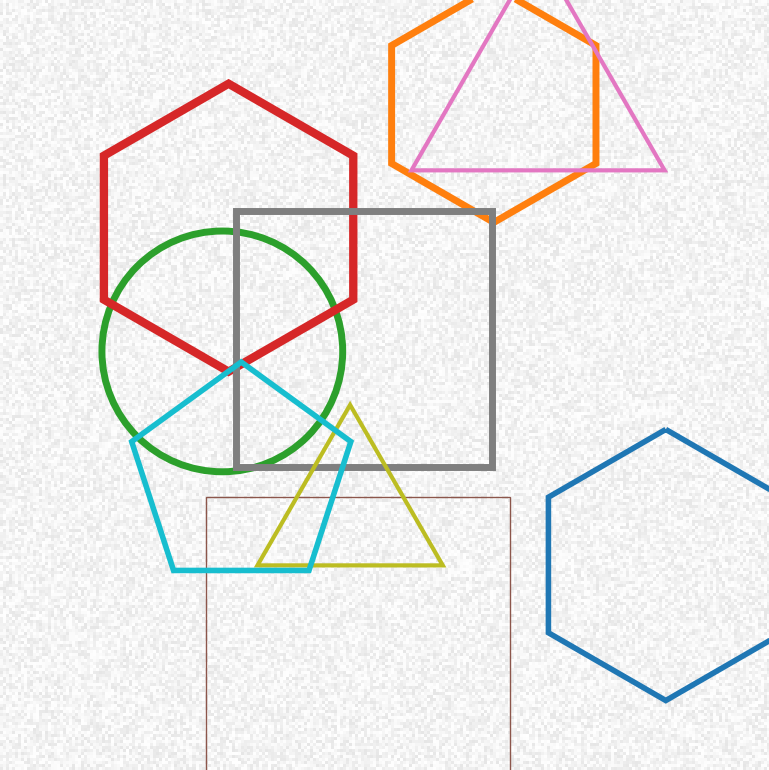[{"shape": "hexagon", "thickness": 2, "radius": 0.88, "center": [0.865, 0.266]}, {"shape": "hexagon", "thickness": 2.5, "radius": 0.77, "center": [0.641, 0.864]}, {"shape": "circle", "thickness": 2.5, "radius": 0.78, "center": [0.289, 0.544]}, {"shape": "hexagon", "thickness": 3, "radius": 0.93, "center": [0.297, 0.704]}, {"shape": "square", "thickness": 0.5, "radius": 0.99, "center": [0.464, 0.157]}, {"shape": "triangle", "thickness": 1.5, "radius": 0.95, "center": [0.699, 0.874]}, {"shape": "square", "thickness": 2.5, "radius": 0.83, "center": [0.473, 0.56]}, {"shape": "triangle", "thickness": 1.5, "radius": 0.69, "center": [0.455, 0.335]}, {"shape": "pentagon", "thickness": 2, "radius": 0.75, "center": [0.313, 0.38]}]